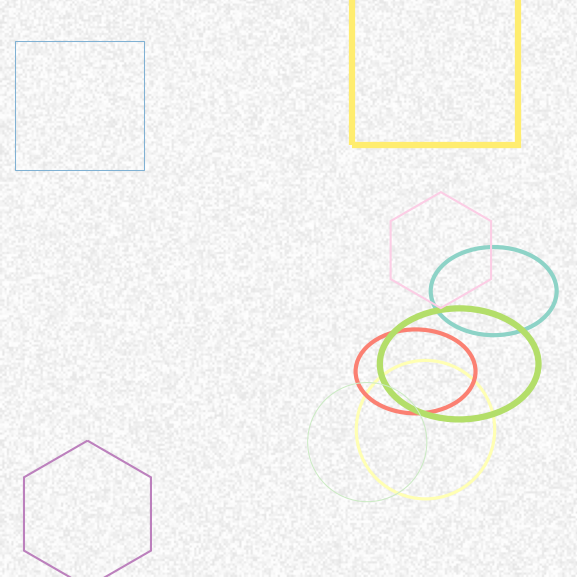[{"shape": "oval", "thickness": 2, "radius": 0.55, "center": [0.855, 0.495]}, {"shape": "circle", "thickness": 1.5, "radius": 0.6, "center": [0.737, 0.255]}, {"shape": "oval", "thickness": 2, "radius": 0.52, "center": [0.72, 0.356]}, {"shape": "square", "thickness": 0.5, "radius": 0.56, "center": [0.137, 0.816]}, {"shape": "oval", "thickness": 3, "radius": 0.69, "center": [0.795, 0.369]}, {"shape": "hexagon", "thickness": 1, "radius": 0.5, "center": [0.763, 0.566]}, {"shape": "hexagon", "thickness": 1, "radius": 0.63, "center": [0.151, 0.109]}, {"shape": "circle", "thickness": 0.5, "radius": 0.52, "center": [0.636, 0.234]}, {"shape": "square", "thickness": 3, "radius": 0.72, "center": [0.754, 0.892]}]